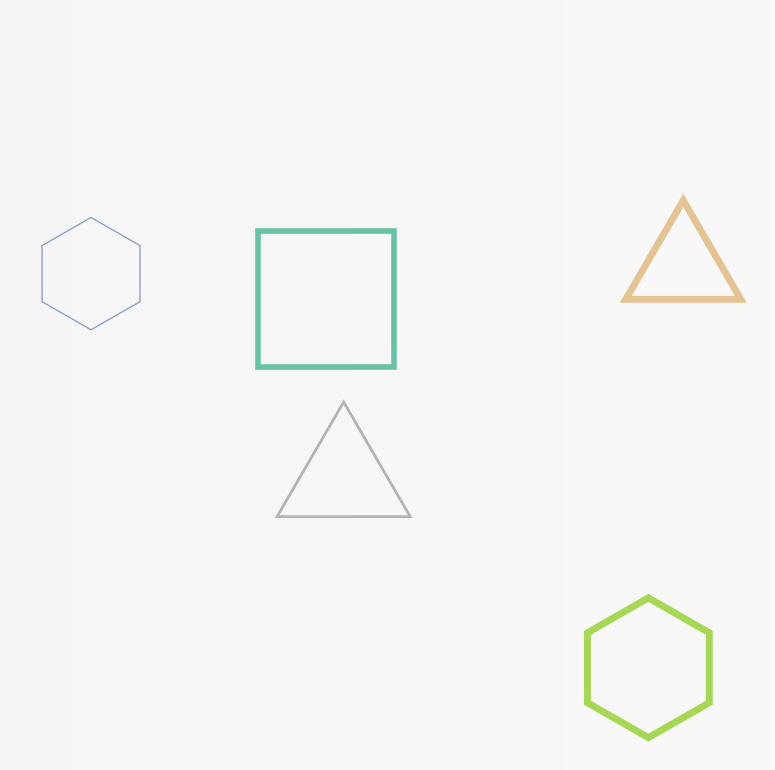[{"shape": "square", "thickness": 2, "radius": 0.44, "center": [0.421, 0.612]}, {"shape": "hexagon", "thickness": 0.5, "radius": 0.36, "center": [0.117, 0.645]}, {"shape": "hexagon", "thickness": 2.5, "radius": 0.45, "center": [0.837, 0.133]}, {"shape": "triangle", "thickness": 2.5, "radius": 0.43, "center": [0.882, 0.654]}, {"shape": "triangle", "thickness": 1, "radius": 0.5, "center": [0.443, 0.379]}]